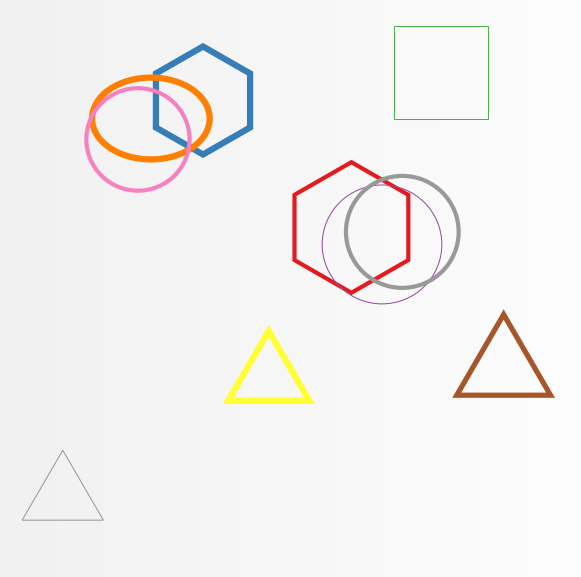[{"shape": "hexagon", "thickness": 2, "radius": 0.57, "center": [0.605, 0.605]}, {"shape": "hexagon", "thickness": 3, "radius": 0.47, "center": [0.349, 0.825]}, {"shape": "square", "thickness": 0.5, "radius": 0.4, "center": [0.758, 0.873]}, {"shape": "circle", "thickness": 0.5, "radius": 0.51, "center": [0.657, 0.576]}, {"shape": "oval", "thickness": 3, "radius": 0.51, "center": [0.26, 0.794]}, {"shape": "triangle", "thickness": 3, "radius": 0.4, "center": [0.462, 0.345]}, {"shape": "triangle", "thickness": 2.5, "radius": 0.47, "center": [0.866, 0.361]}, {"shape": "circle", "thickness": 2, "radius": 0.44, "center": [0.237, 0.758]}, {"shape": "circle", "thickness": 2, "radius": 0.48, "center": [0.692, 0.598]}, {"shape": "triangle", "thickness": 0.5, "radius": 0.4, "center": [0.108, 0.139]}]